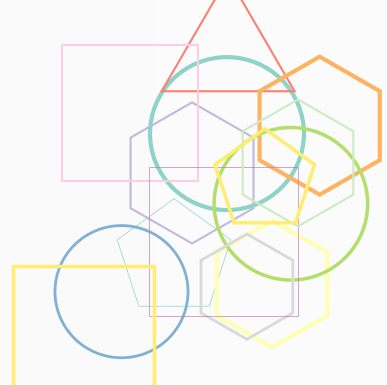[{"shape": "pentagon", "thickness": 0.5, "radius": 0.77, "center": [0.449, 0.329]}, {"shape": "circle", "thickness": 3, "radius": 0.99, "center": [0.586, 0.653]}, {"shape": "hexagon", "thickness": 3, "radius": 0.82, "center": [0.702, 0.262]}, {"shape": "hexagon", "thickness": 1.5, "radius": 0.92, "center": [0.496, 0.551]}, {"shape": "triangle", "thickness": 1.5, "radius": 0.99, "center": [0.589, 0.862]}, {"shape": "circle", "thickness": 2, "radius": 0.86, "center": [0.314, 0.242]}, {"shape": "hexagon", "thickness": 3, "radius": 0.9, "center": [0.825, 0.674]}, {"shape": "circle", "thickness": 2.5, "radius": 0.99, "center": [0.751, 0.471]}, {"shape": "square", "thickness": 1.5, "radius": 0.88, "center": [0.336, 0.706]}, {"shape": "hexagon", "thickness": 2, "radius": 0.68, "center": [0.637, 0.256]}, {"shape": "square", "thickness": 0.5, "radius": 0.96, "center": [0.577, 0.373]}, {"shape": "hexagon", "thickness": 1.5, "radius": 0.82, "center": [0.769, 0.577]}, {"shape": "pentagon", "thickness": 2.5, "radius": 0.68, "center": [0.683, 0.531]}, {"shape": "square", "thickness": 2.5, "radius": 0.91, "center": [0.215, 0.128]}]